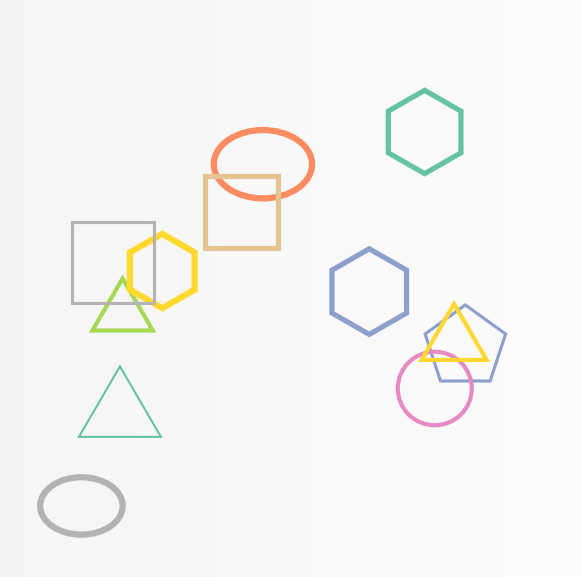[{"shape": "hexagon", "thickness": 2.5, "radius": 0.36, "center": [0.731, 0.771]}, {"shape": "triangle", "thickness": 1, "radius": 0.41, "center": [0.206, 0.283]}, {"shape": "oval", "thickness": 3, "radius": 0.42, "center": [0.452, 0.715]}, {"shape": "hexagon", "thickness": 2.5, "radius": 0.37, "center": [0.635, 0.494]}, {"shape": "pentagon", "thickness": 1.5, "radius": 0.36, "center": [0.801, 0.398]}, {"shape": "circle", "thickness": 2, "radius": 0.32, "center": [0.748, 0.326]}, {"shape": "triangle", "thickness": 2, "radius": 0.3, "center": [0.211, 0.457]}, {"shape": "triangle", "thickness": 2, "radius": 0.32, "center": [0.781, 0.408]}, {"shape": "hexagon", "thickness": 3, "radius": 0.32, "center": [0.279, 0.53]}, {"shape": "square", "thickness": 2.5, "radius": 0.31, "center": [0.416, 0.632]}, {"shape": "oval", "thickness": 3, "radius": 0.35, "center": [0.14, 0.123]}, {"shape": "square", "thickness": 1.5, "radius": 0.35, "center": [0.195, 0.545]}]